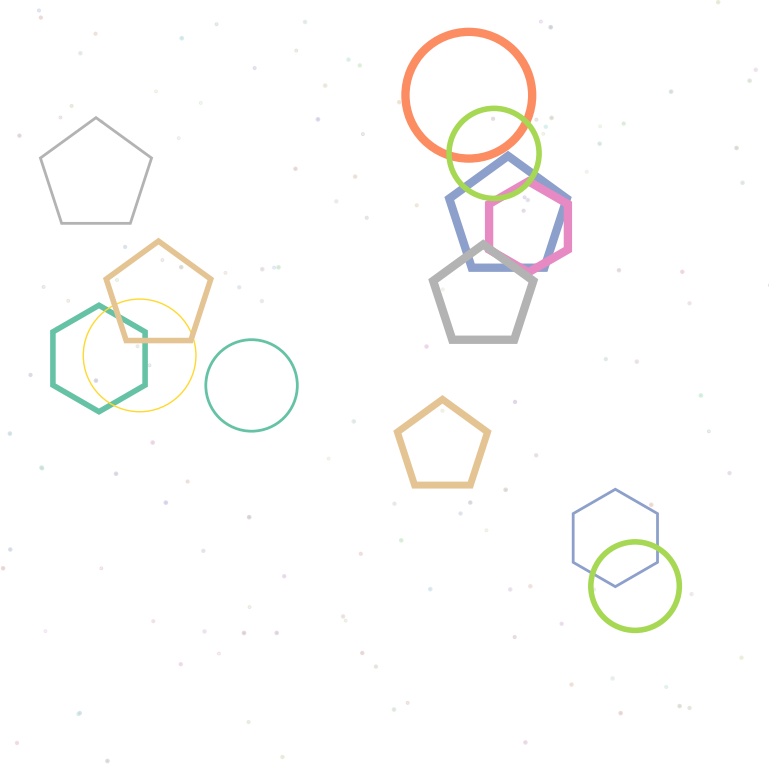[{"shape": "circle", "thickness": 1, "radius": 0.3, "center": [0.327, 0.499]}, {"shape": "hexagon", "thickness": 2, "radius": 0.35, "center": [0.129, 0.534]}, {"shape": "circle", "thickness": 3, "radius": 0.41, "center": [0.609, 0.876]}, {"shape": "pentagon", "thickness": 3, "radius": 0.4, "center": [0.66, 0.717]}, {"shape": "hexagon", "thickness": 1, "radius": 0.32, "center": [0.799, 0.301]}, {"shape": "hexagon", "thickness": 3, "radius": 0.3, "center": [0.686, 0.705]}, {"shape": "circle", "thickness": 2, "radius": 0.29, "center": [0.825, 0.239]}, {"shape": "circle", "thickness": 2, "radius": 0.29, "center": [0.642, 0.801]}, {"shape": "circle", "thickness": 0.5, "radius": 0.37, "center": [0.181, 0.538]}, {"shape": "pentagon", "thickness": 2.5, "radius": 0.31, "center": [0.575, 0.42]}, {"shape": "pentagon", "thickness": 2, "radius": 0.36, "center": [0.206, 0.615]}, {"shape": "pentagon", "thickness": 3, "radius": 0.34, "center": [0.628, 0.614]}, {"shape": "pentagon", "thickness": 1, "radius": 0.38, "center": [0.125, 0.771]}]